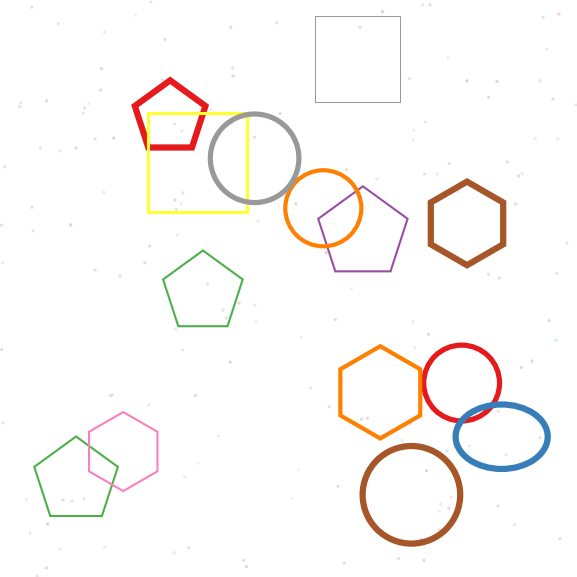[{"shape": "pentagon", "thickness": 3, "radius": 0.32, "center": [0.295, 0.796]}, {"shape": "circle", "thickness": 2.5, "radius": 0.33, "center": [0.799, 0.336]}, {"shape": "oval", "thickness": 3, "radius": 0.4, "center": [0.869, 0.243]}, {"shape": "pentagon", "thickness": 1, "radius": 0.38, "center": [0.132, 0.167]}, {"shape": "pentagon", "thickness": 1, "radius": 0.36, "center": [0.351, 0.493]}, {"shape": "pentagon", "thickness": 1, "radius": 0.41, "center": [0.628, 0.595]}, {"shape": "hexagon", "thickness": 2, "radius": 0.4, "center": [0.659, 0.32]}, {"shape": "circle", "thickness": 2, "radius": 0.33, "center": [0.56, 0.638]}, {"shape": "square", "thickness": 1.5, "radius": 0.43, "center": [0.342, 0.718]}, {"shape": "circle", "thickness": 3, "radius": 0.42, "center": [0.712, 0.142]}, {"shape": "hexagon", "thickness": 3, "radius": 0.36, "center": [0.809, 0.612]}, {"shape": "hexagon", "thickness": 1, "radius": 0.34, "center": [0.213, 0.217]}, {"shape": "circle", "thickness": 2.5, "radius": 0.38, "center": [0.441, 0.725]}, {"shape": "square", "thickness": 0.5, "radius": 0.37, "center": [0.619, 0.897]}]